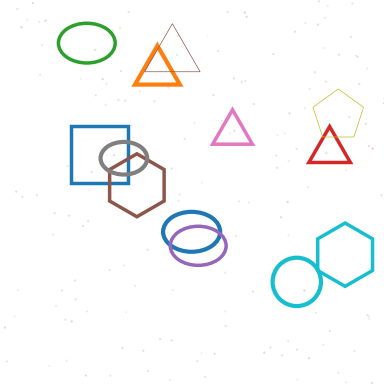[{"shape": "oval", "thickness": 3, "radius": 0.37, "center": [0.498, 0.398]}, {"shape": "square", "thickness": 2.5, "radius": 0.37, "center": [0.258, 0.598]}, {"shape": "triangle", "thickness": 3, "radius": 0.34, "center": [0.409, 0.814]}, {"shape": "oval", "thickness": 2.5, "radius": 0.37, "center": [0.225, 0.888]}, {"shape": "triangle", "thickness": 2.5, "radius": 0.31, "center": [0.856, 0.609]}, {"shape": "oval", "thickness": 2.5, "radius": 0.36, "center": [0.515, 0.362]}, {"shape": "triangle", "thickness": 0.5, "radius": 0.42, "center": [0.448, 0.855]}, {"shape": "hexagon", "thickness": 2.5, "radius": 0.41, "center": [0.356, 0.519]}, {"shape": "triangle", "thickness": 2.5, "radius": 0.3, "center": [0.604, 0.655]}, {"shape": "oval", "thickness": 3, "radius": 0.3, "center": [0.322, 0.589]}, {"shape": "pentagon", "thickness": 0.5, "radius": 0.35, "center": [0.879, 0.7]}, {"shape": "circle", "thickness": 3, "radius": 0.31, "center": [0.771, 0.268]}, {"shape": "hexagon", "thickness": 2.5, "radius": 0.41, "center": [0.896, 0.338]}]